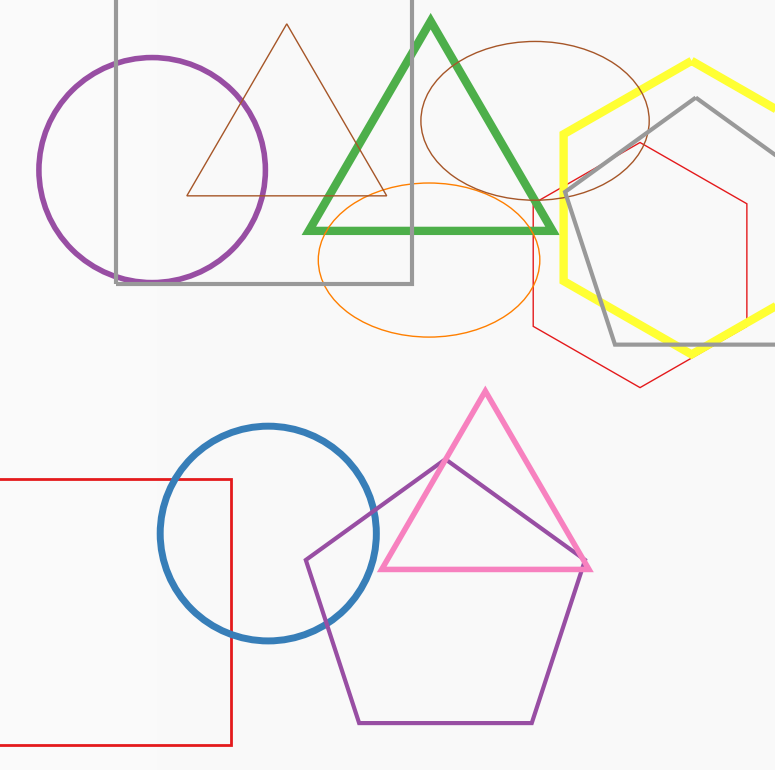[{"shape": "hexagon", "thickness": 0.5, "radius": 0.8, "center": [0.826, 0.656]}, {"shape": "square", "thickness": 1, "radius": 0.87, "center": [0.126, 0.205]}, {"shape": "circle", "thickness": 2.5, "radius": 0.7, "center": [0.346, 0.307]}, {"shape": "triangle", "thickness": 3, "radius": 0.91, "center": [0.556, 0.791]}, {"shape": "circle", "thickness": 2, "radius": 0.73, "center": [0.196, 0.779]}, {"shape": "pentagon", "thickness": 1.5, "radius": 0.95, "center": [0.575, 0.214]}, {"shape": "oval", "thickness": 0.5, "radius": 0.71, "center": [0.554, 0.662]}, {"shape": "hexagon", "thickness": 3, "radius": 0.95, "center": [0.892, 0.73]}, {"shape": "oval", "thickness": 0.5, "radius": 0.74, "center": [0.69, 0.843]}, {"shape": "triangle", "thickness": 0.5, "radius": 0.74, "center": [0.37, 0.82]}, {"shape": "triangle", "thickness": 2, "radius": 0.77, "center": [0.626, 0.338]}, {"shape": "square", "thickness": 1.5, "radius": 0.96, "center": [0.341, 0.822]}, {"shape": "pentagon", "thickness": 1.5, "radius": 0.89, "center": [0.898, 0.696]}]